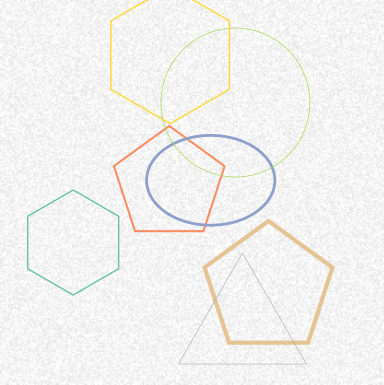[{"shape": "hexagon", "thickness": 1, "radius": 0.68, "center": [0.19, 0.37]}, {"shape": "pentagon", "thickness": 1.5, "radius": 0.76, "center": [0.44, 0.522]}, {"shape": "oval", "thickness": 2, "radius": 0.83, "center": [0.547, 0.532]}, {"shape": "circle", "thickness": 0.5, "radius": 0.97, "center": [0.611, 0.734]}, {"shape": "hexagon", "thickness": 1, "radius": 0.89, "center": [0.442, 0.857]}, {"shape": "pentagon", "thickness": 3, "radius": 0.87, "center": [0.697, 0.251]}, {"shape": "triangle", "thickness": 0.5, "radius": 0.96, "center": [0.63, 0.15]}]